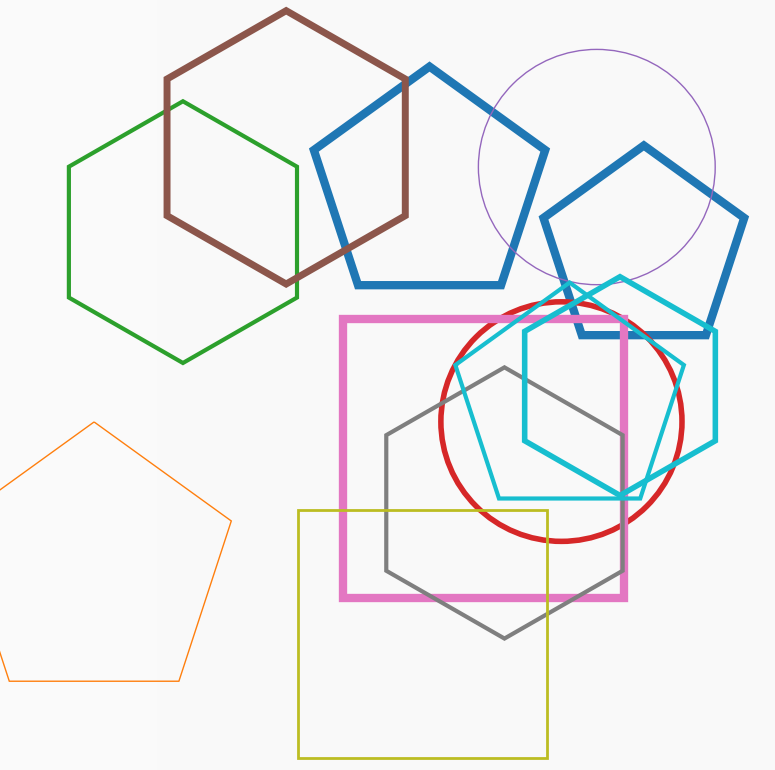[{"shape": "pentagon", "thickness": 3, "radius": 0.68, "center": [0.831, 0.675]}, {"shape": "pentagon", "thickness": 3, "radius": 0.78, "center": [0.554, 0.757]}, {"shape": "pentagon", "thickness": 0.5, "radius": 0.93, "center": [0.121, 0.266]}, {"shape": "hexagon", "thickness": 1.5, "radius": 0.85, "center": [0.236, 0.699]}, {"shape": "circle", "thickness": 2, "radius": 0.78, "center": [0.724, 0.452]}, {"shape": "circle", "thickness": 0.5, "radius": 0.76, "center": [0.77, 0.783]}, {"shape": "hexagon", "thickness": 2.5, "radius": 0.89, "center": [0.369, 0.809]}, {"shape": "square", "thickness": 3, "radius": 0.91, "center": [0.624, 0.405]}, {"shape": "hexagon", "thickness": 1.5, "radius": 0.88, "center": [0.651, 0.347]}, {"shape": "square", "thickness": 1, "radius": 0.8, "center": [0.545, 0.177]}, {"shape": "hexagon", "thickness": 2, "radius": 0.71, "center": [0.8, 0.499]}, {"shape": "pentagon", "thickness": 1.5, "radius": 0.78, "center": [0.735, 0.478]}]